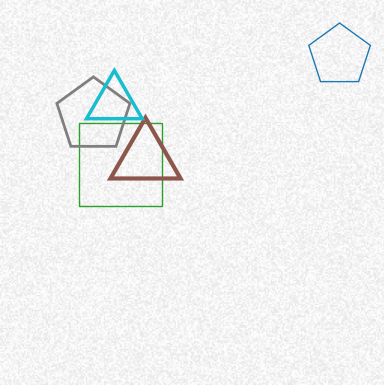[{"shape": "pentagon", "thickness": 1, "radius": 0.42, "center": [0.882, 0.856]}, {"shape": "square", "thickness": 1, "radius": 0.54, "center": [0.314, 0.574]}, {"shape": "triangle", "thickness": 3, "radius": 0.53, "center": [0.378, 0.589]}, {"shape": "pentagon", "thickness": 2, "radius": 0.5, "center": [0.243, 0.701]}, {"shape": "triangle", "thickness": 2.5, "radius": 0.42, "center": [0.297, 0.733]}]